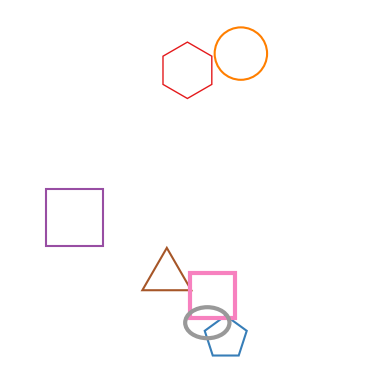[{"shape": "hexagon", "thickness": 1, "radius": 0.37, "center": [0.487, 0.817]}, {"shape": "pentagon", "thickness": 1.5, "radius": 0.29, "center": [0.586, 0.123]}, {"shape": "square", "thickness": 1.5, "radius": 0.37, "center": [0.193, 0.435]}, {"shape": "circle", "thickness": 1.5, "radius": 0.34, "center": [0.626, 0.861]}, {"shape": "triangle", "thickness": 1.5, "radius": 0.37, "center": [0.433, 0.283]}, {"shape": "square", "thickness": 3, "radius": 0.29, "center": [0.552, 0.232]}, {"shape": "oval", "thickness": 3, "radius": 0.29, "center": [0.538, 0.162]}]